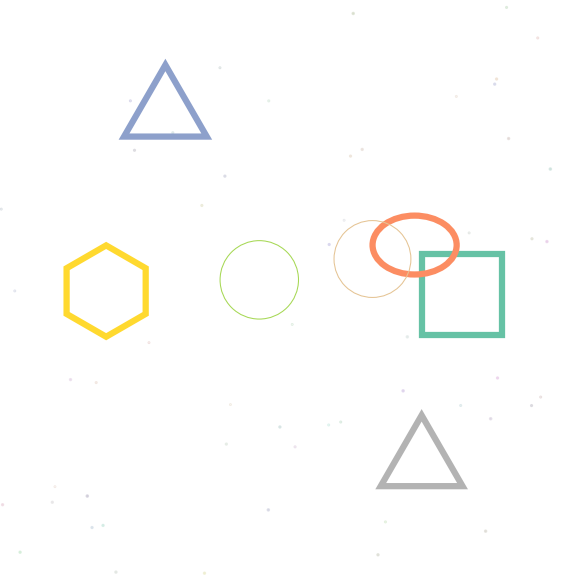[{"shape": "square", "thickness": 3, "radius": 0.35, "center": [0.8, 0.489]}, {"shape": "oval", "thickness": 3, "radius": 0.36, "center": [0.718, 0.575]}, {"shape": "triangle", "thickness": 3, "radius": 0.41, "center": [0.286, 0.804]}, {"shape": "circle", "thickness": 0.5, "radius": 0.34, "center": [0.449, 0.515]}, {"shape": "hexagon", "thickness": 3, "radius": 0.4, "center": [0.184, 0.495]}, {"shape": "circle", "thickness": 0.5, "radius": 0.33, "center": [0.645, 0.551]}, {"shape": "triangle", "thickness": 3, "radius": 0.41, "center": [0.73, 0.198]}]